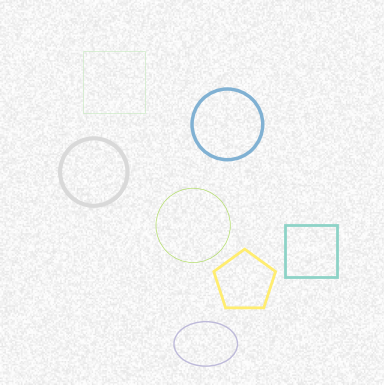[{"shape": "square", "thickness": 2, "radius": 0.34, "center": [0.808, 0.349]}, {"shape": "oval", "thickness": 1, "radius": 0.41, "center": [0.534, 0.107]}, {"shape": "circle", "thickness": 2.5, "radius": 0.46, "center": [0.591, 0.677]}, {"shape": "circle", "thickness": 0.5, "radius": 0.48, "center": [0.502, 0.415]}, {"shape": "circle", "thickness": 3, "radius": 0.44, "center": [0.244, 0.553]}, {"shape": "square", "thickness": 0.5, "radius": 0.4, "center": [0.296, 0.786]}, {"shape": "pentagon", "thickness": 2, "radius": 0.42, "center": [0.636, 0.269]}]